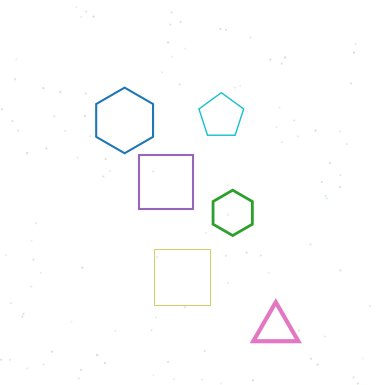[{"shape": "hexagon", "thickness": 1.5, "radius": 0.43, "center": [0.324, 0.687]}, {"shape": "hexagon", "thickness": 2, "radius": 0.29, "center": [0.604, 0.447]}, {"shape": "square", "thickness": 1.5, "radius": 0.35, "center": [0.431, 0.527]}, {"shape": "triangle", "thickness": 3, "radius": 0.34, "center": [0.716, 0.148]}, {"shape": "square", "thickness": 0.5, "radius": 0.36, "center": [0.474, 0.28]}, {"shape": "pentagon", "thickness": 1, "radius": 0.31, "center": [0.575, 0.698]}]